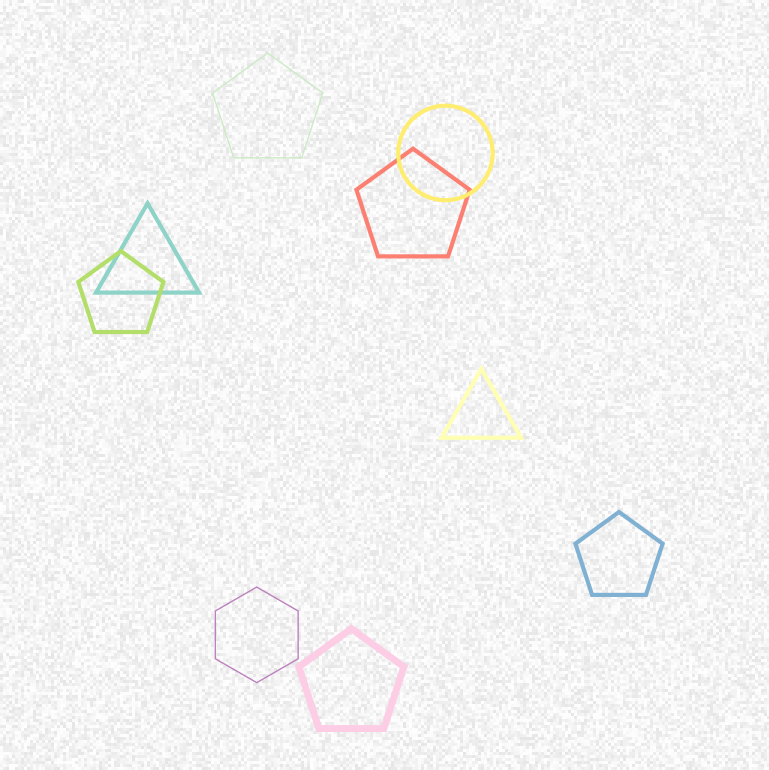[{"shape": "triangle", "thickness": 1.5, "radius": 0.39, "center": [0.192, 0.659]}, {"shape": "triangle", "thickness": 1.5, "radius": 0.3, "center": [0.625, 0.461]}, {"shape": "pentagon", "thickness": 1.5, "radius": 0.39, "center": [0.536, 0.73]}, {"shape": "pentagon", "thickness": 1.5, "radius": 0.3, "center": [0.804, 0.276]}, {"shape": "pentagon", "thickness": 1.5, "radius": 0.29, "center": [0.157, 0.616]}, {"shape": "pentagon", "thickness": 2.5, "radius": 0.36, "center": [0.456, 0.112]}, {"shape": "hexagon", "thickness": 0.5, "radius": 0.31, "center": [0.333, 0.176]}, {"shape": "pentagon", "thickness": 0.5, "radius": 0.38, "center": [0.348, 0.856]}, {"shape": "circle", "thickness": 1.5, "radius": 0.31, "center": [0.579, 0.801]}]